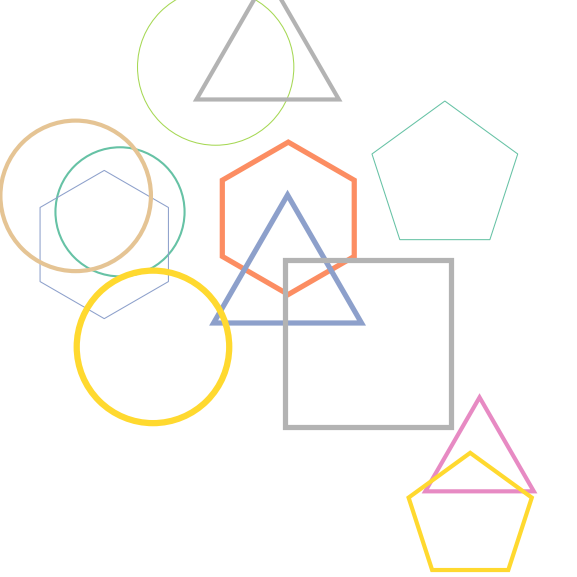[{"shape": "pentagon", "thickness": 0.5, "radius": 0.66, "center": [0.77, 0.691]}, {"shape": "circle", "thickness": 1, "radius": 0.56, "center": [0.208, 0.632]}, {"shape": "hexagon", "thickness": 2.5, "radius": 0.66, "center": [0.499, 0.621]}, {"shape": "triangle", "thickness": 2.5, "radius": 0.74, "center": [0.498, 0.514]}, {"shape": "hexagon", "thickness": 0.5, "radius": 0.64, "center": [0.181, 0.576]}, {"shape": "triangle", "thickness": 2, "radius": 0.54, "center": [0.83, 0.203]}, {"shape": "circle", "thickness": 0.5, "radius": 0.68, "center": [0.373, 0.883]}, {"shape": "pentagon", "thickness": 2, "radius": 0.56, "center": [0.814, 0.103]}, {"shape": "circle", "thickness": 3, "radius": 0.66, "center": [0.265, 0.398]}, {"shape": "circle", "thickness": 2, "radius": 0.65, "center": [0.131, 0.66]}, {"shape": "square", "thickness": 2.5, "radius": 0.72, "center": [0.637, 0.404]}, {"shape": "triangle", "thickness": 2, "radius": 0.71, "center": [0.463, 0.898]}]